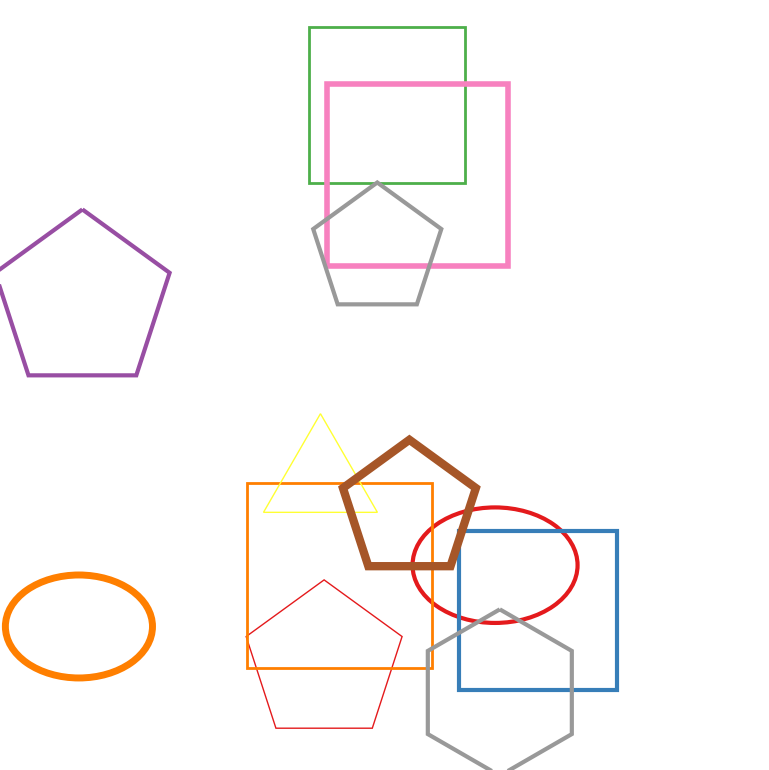[{"shape": "pentagon", "thickness": 0.5, "radius": 0.53, "center": [0.421, 0.14]}, {"shape": "oval", "thickness": 1.5, "radius": 0.54, "center": [0.643, 0.266]}, {"shape": "square", "thickness": 1.5, "radius": 0.51, "center": [0.699, 0.207]}, {"shape": "square", "thickness": 1, "radius": 0.51, "center": [0.502, 0.863]}, {"shape": "pentagon", "thickness": 1.5, "radius": 0.6, "center": [0.107, 0.609]}, {"shape": "oval", "thickness": 2.5, "radius": 0.48, "center": [0.103, 0.186]}, {"shape": "square", "thickness": 1, "radius": 0.6, "center": [0.441, 0.252]}, {"shape": "triangle", "thickness": 0.5, "radius": 0.43, "center": [0.416, 0.377]}, {"shape": "pentagon", "thickness": 3, "radius": 0.45, "center": [0.532, 0.338]}, {"shape": "square", "thickness": 2, "radius": 0.59, "center": [0.542, 0.772]}, {"shape": "hexagon", "thickness": 1.5, "radius": 0.54, "center": [0.649, 0.101]}, {"shape": "pentagon", "thickness": 1.5, "radius": 0.44, "center": [0.49, 0.676]}]